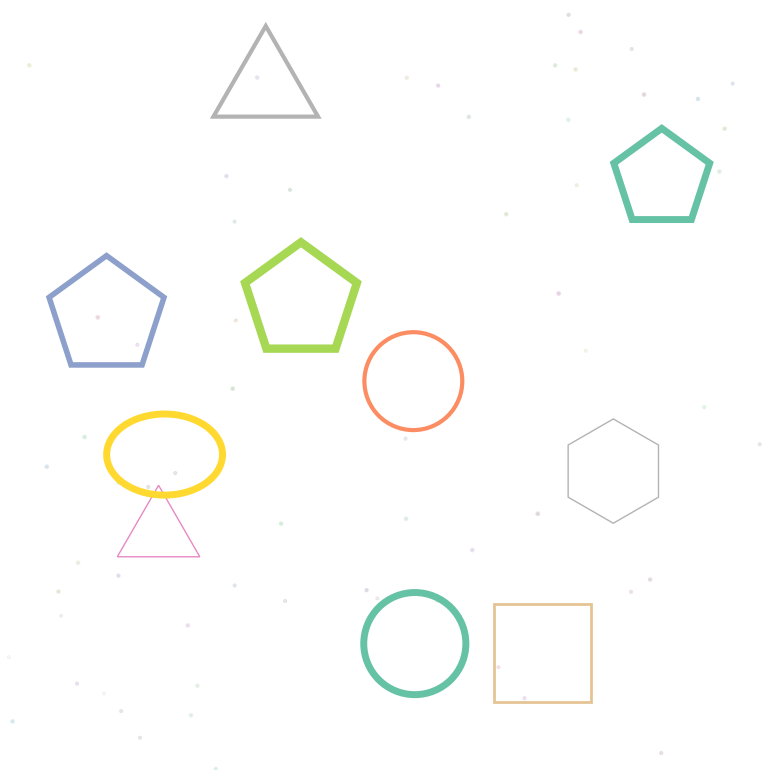[{"shape": "pentagon", "thickness": 2.5, "radius": 0.33, "center": [0.859, 0.768]}, {"shape": "circle", "thickness": 2.5, "radius": 0.33, "center": [0.539, 0.164]}, {"shape": "circle", "thickness": 1.5, "radius": 0.32, "center": [0.537, 0.505]}, {"shape": "pentagon", "thickness": 2, "radius": 0.39, "center": [0.138, 0.59]}, {"shape": "triangle", "thickness": 0.5, "radius": 0.31, "center": [0.206, 0.308]}, {"shape": "pentagon", "thickness": 3, "radius": 0.38, "center": [0.391, 0.609]}, {"shape": "oval", "thickness": 2.5, "radius": 0.38, "center": [0.214, 0.41]}, {"shape": "square", "thickness": 1, "radius": 0.32, "center": [0.704, 0.152]}, {"shape": "hexagon", "thickness": 0.5, "radius": 0.34, "center": [0.797, 0.388]}, {"shape": "triangle", "thickness": 1.5, "radius": 0.39, "center": [0.345, 0.888]}]